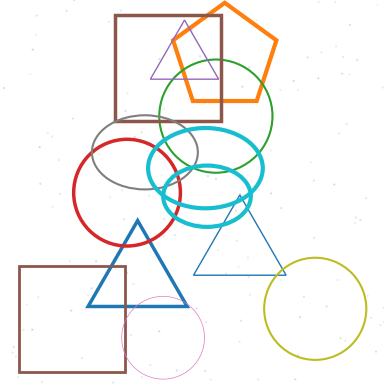[{"shape": "triangle", "thickness": 1, "radius": 0.69, "center": [0.623, 0.355]}, {"shape": "triangle", "thickness": 2.5, "radius": 0.74, "center": [0.358, 0.278]}, {"shape": "pentagon", "thickness": 3, "radius": 0.71, "center": [0.584, 0.852]}, {"shape": "circle", "thickness": 1.5, "radius": 0.74, "center": [0.561, 0.698]}, {"shape": "circle", "thickness": 2.5, "radius": 0.69, "center": [0.33, 0.5]}, {"shape": "triangle", "thickness": 1, "radius": 0.51, "center": [0.479, 0.846]}, {"shape": "square", "thickness": 2.5, "radius": 0.69, "center": [0.436, 0.823]}, {"shape": "square", "thickness": 2, "radius": 0.69, "center": [0.188, 0.171]}, {"shape": "circle", "thickness": 0.5, "radius": 0.54, "center": [0.424, 0.123]}, {"shape": "oval", "thickness": 1.5, "radius": 0.69, "center": [0.376, 0.604]}, {"shape": "circle", "thickness": 1.5, "radius": 0.66, "center": [0.819, 0.198]}, {"shape": "oval", "thickness": 3, "radius": 0.57, "center": [0.538, 0.49]}, {"shape": "oval", "thickness": 3, "radius": 0.74, "center": [0.534, 0.563]}]